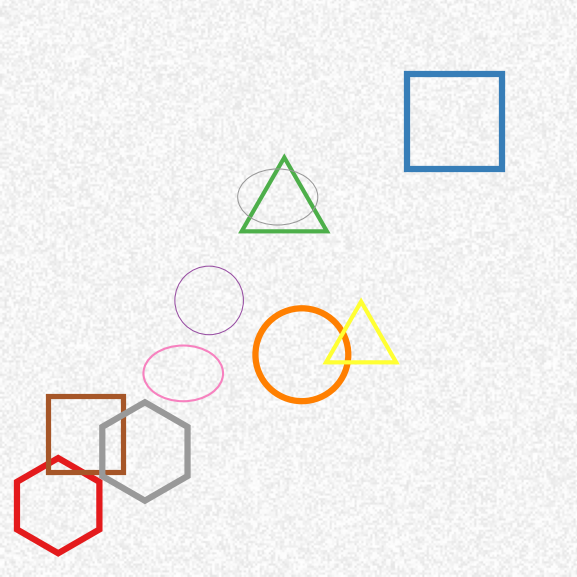[{"shape": "hexagon", "thickness": 3, "radius": 0.41, "center": [0.101, 0.124]}, {"shape": "square", "thickness": 3, "radius": 0.41, "center": [0.787, 0.788]}, {"shape": "triangle", "thickness": 2, "radius": 0.43, "center": [0.492, 0.641]}, {"shape": "circle", "thickness": 0.5, "radius": 0.3, "center": [0.362, 0.479]}, {"shape": "circle", "thickness": 3, "radius": 0.4, "center": [0.523, 0.385]}, {"shape": "triangle", "thickness": 2, "radius": 0.35, "center": [0.625, 0.407]}, {"shape": "square", "thickness": 2.5, "radius": 0.33, "center": [0.148, 0.248]}, {"shape": "oval", "thickness": 1, "radius": 0.34, "center": [0.317, 0.353]}, {"shape": "oval", "thickness": 0.5, "radius": 0.35, "center": [0.481, 0.658]}, {"shape": "hexagon", "thickness": 3, "radius": 0.43, "center": [0.251, 0.217]}]